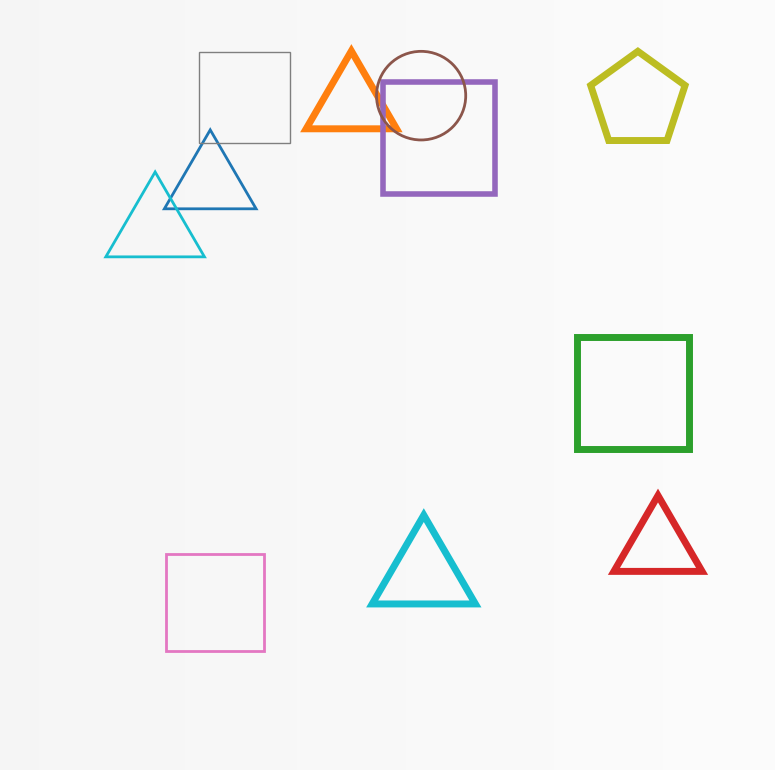[{"shape": "triangle", "thickness": 1, "radius": 0.34, "center": [0.271, 0.763]}, {"shape": "triangle", "thickness": 2.5, "radius": 0.34, "center": [0.453, 0.866]}, {"shape": "square", "thickness": 2.5, "radius": 0.36, "center": [0.817, 0.489]}, {"shape": "triangle", "thickness": 2.5, "radius": 0.33, "center": [0.849, 0.291]}, {"shape": "square", "thickness": 2, "radius": 0.36, "center": [0.567, 0.821]}, {"shape": "circle", "thickness": 1, "radius": 0.29, "center": [0.543, 0.876]}, {"shape": "square", "thickness": 1, "radius": 0.32, "center": [0.278, 0.218]}, {"shape": "square", "thickness": 0.5, "radius": 0.29, "center": [0.316, 0.873]}, {"shape": "pentagon", "thickness": 2.5, "radius": 0.32, "center": [0.823, 0.869]}, {"shape": "triangle", "thickness": 1, "radius": 0.37, "center": [0.2, 0.703]}, {"shape": "triangle", "thickness": 2.5, "radius": 0.38, "center": [0.547, 0.254]}]